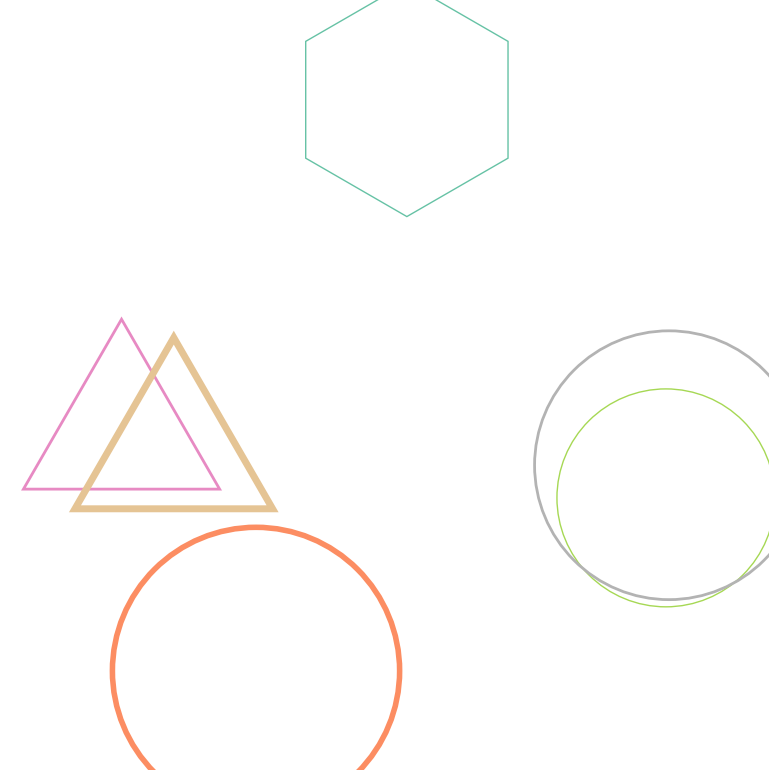[{"shape": "hexagon", "thickness": 0.5, "radius": 0.76, "center": [0.528, 0.87]}, {"shape": "circle", "thickness": 2, "radius": 0.93, "center": [0.332, 0.129]}, {"shape": "triangle", "thickness": 1, "radius": 0.74, "center": [0.158, 0.438]}, {"shape": "circle", "thickness": 0.5, "radius": 0.71, "center": [0.865, 0.353]}, {"shape": "triangle", "thickness": 2.5, "radius": 0.74, "center": [0.226, 0.413]}, {"shape": "circle", "thickness": 1, "radius": 0.87, "center": [0.869, 0.396]}]